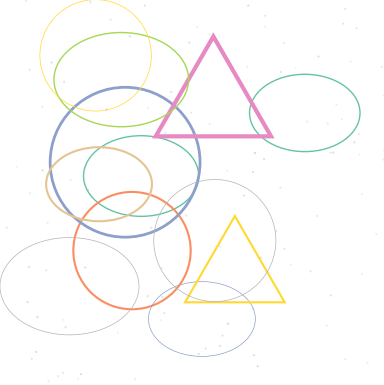[{"shape": "oval", "thickness": 1, "radius": 0.72, "center": [0.792, 0.707]}, {"shape": "oval", "thickness": 1, "radius": 0.75, "center": [0.367, 0.543]}, {"shape": "circle", "thickness": 1.5, "radius": 0.76, "center": [0.343, 0.349]}, {"shape": "oval", "thickness": 0.5, "radius": 0.69, "center": [0.525, 0.171]}, {"shape": "circle", "thickness": 2, "radius": 0.97, "center": [0.325, 0.579]}, {"shape": "triangle", "thickness": 3, "radius": 0.86, "center": [0.554, 0.732]}, {"shape": "oval", "thickness": 1, "radius": 0.87, "center": [0.315, 0.793]}, {"shape": "circle", "thickness": 0.5, "radius": 0.72, "center": [0.248, 0.856]}, {"shape": "triangle", "thickness": 1.5, "radius": 0.75, "center": [0.61, 0.29]}, {"shape": "oval", "thickness": 1.5, "radius": 0.69, "center": [0.257, 0.522]}, {"shape": "oval", "thickness": 0.5, "radius": 0.9, "center": [0.18, 0.257]}, {"shape": "circle", "thickness": 0.5, "radius": 0.79, "center": [0.558, 0.375]}]